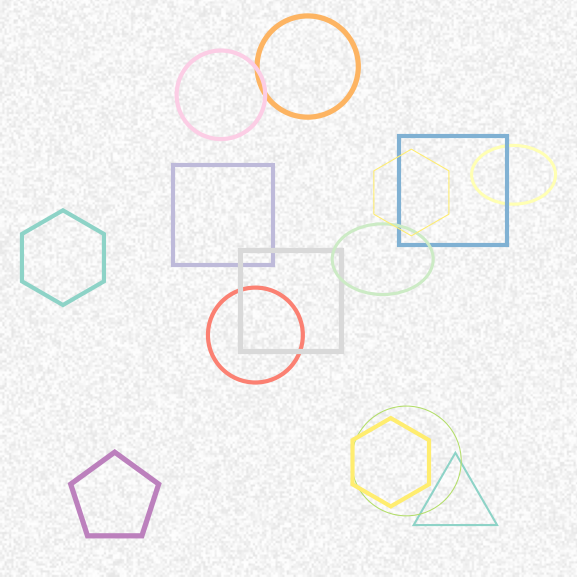[{"shape": "hexagon", "thickness": 2, "radius": 0.41, "center": [0.109, 0.553]}, {"shape": "triangle", "thickness": 1, "radius": 0.42, "center": [0.789, 0.132]}, {"shape": "oval", "thickness": 1.5, "radius": 0.36, "center": [0.889, 0.696]}, {"shape": "square", "thickness": 2, "radius": 0.43, "center": [0.386, 0.626]}, {"shape": "circle", "thickness": 2, "radius": 0.41, "center": [0.442, 0.419]}, {"shape": "square", "thickness": 2, "radius": 0.47, "center": [0.784, 0.669]}, {"shape": "circle", "thickness": 2.5, "radius": 0.44, "center": [0.533, 0.884]}, {"shape": "circle", "thickness": 0.5, "radius": 0.48, "center": [0.704, 0.201]}, {"shape": "circle", "thickness": 2, "radius": 0.38, "center": [0.383, 0.835]}, {"shape": "square", "thickness": 2.5, "radius": 0.44, "center": [0.503, 0.479]}, {"shape": "pentagon", "thickness": 2.5, "radius": 0.4, "center": [0.199, 0.136]}, {"shape": "oval", "thickness": 1.5, "radius": 0.44, "center": [0.663, 0.55]}, {"shape": "hexagon", "thickness": 2, "radius": 0.38, "center": [0.677, 0.199]}, {"shape": "hexagon", "thickness": 0.5, "radius": 0.38, "center": [0.712, 0.666]}]